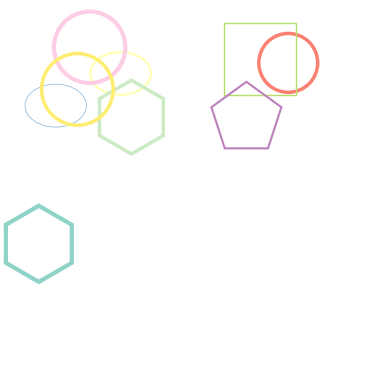[{"shape": "hexagon", "thickness": 3, "radius": 0.49, "center": [0.101, 0.367]}, {"shape": "oval", "thickness": 1.5, "radius": 0.39, "center": [0.313, 0.809]}, {"shape": "circle", "thickness": 2.5, "radius": 0.38, "center": [0.749, 0.837]}, {"shape": "oval", "thickness": 0.5, "radius": 0.4, "center": [0.145, 0.726]}, {"shape": "square", "thickness": 1, "radius": 0.47, "center": [0.675, 0.846]}, {"shape": "circle", "thickness": 3, "radius": 0.46, "center": [0.233, 0.877]}, {"shape": "pentagon", "thickness": 1.5, "radius": 0.48, "center": [0.64, 0.692]}, {"shape": "hexagon", "thickness": 2.5, "radius": 0.48, "center": [0.341, 0.696]}, {"shape": "circle", "thickness": 2.5, "radius": 0.47, "center": [0.201, 0.768]}]